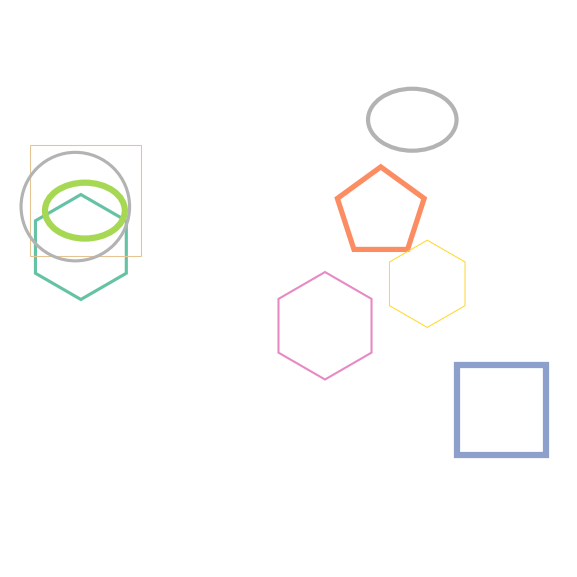[{"shape": "hexagon", "thickness": 1.5, "radius": 0.45, "center": [0.14, 0.571]}, {"shape": "pentagon", "thickness": 2.5, "radius": 0.39, "center": [0.659, 0.631]}, {"shape": "square", "thickness": 3, "radius": 0.39, "center": [0.868, 0.289]}, {"shape": "hexagon", "thickness": 1, "radius": 0.47, "center": [0.563, 0.435]}, {"shape": "oval", "thickness": 3, "radius": 0.35, "center": [0.147, 0.634]}, {"shape": "hexagon", "thickness": 0.5, "radius": 0.38, "center": [0.74, 0.508]}, {"shape": "square", "thickness": 0.5, "radius": 0.48, "center": [0.148, 0.653]}, {"shape": "oval", "thickness": 2, "radius": 0.38, "center": [0.714, 0.792]}, {"shape": "circle", "thickness": 1.5, "radius": 0.47, "center": [0.13, 0.641]}]